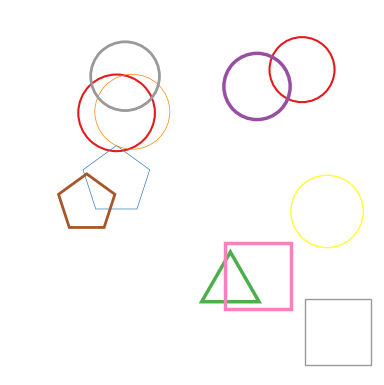[{"shape": "circle", "thickness": 1.5, "radius": 0.42, "center": [0.784, 0.819]}, {"shape": "circle", "thickness": 1.5, "radius": 0.5, "center": [0.303, 0.707]}, {"shape": "pentagon", "thickness": 0.5, "radius": 0.46, "center": [0.302, 0.531]}, {"shape": "triangle", "thickness": 2.5, "radius": 0.43, "center": [0.598, 0.259]}, {"shape": "circle", "thickness": 2.5, "radius": 0.43, "center": [0.668, 0.775]}, {"shape": "circle", "thickness": 0.5, "radius": 0.49, "center": [0.344, 0.71]}, {"shape": "circle", "thickness": 1, "radius": 0.47, "center": [0.849, 0.451]}, {"shape": "pentagon", "thickness": 2, "radius": 0.38, "center": [0.225, 0.471]}, {"shape": "square", "thickness": 2.5, "radius": 0.43, "center": [0.669, 0.284]}, {"shape": "square", "thickness": 1, "radius": 0.43, "center": [0.879, 0.138]}, {"shape": "circle", "thickness": 2, "radius": 0.45, "center": [0.325, 0.802]}]